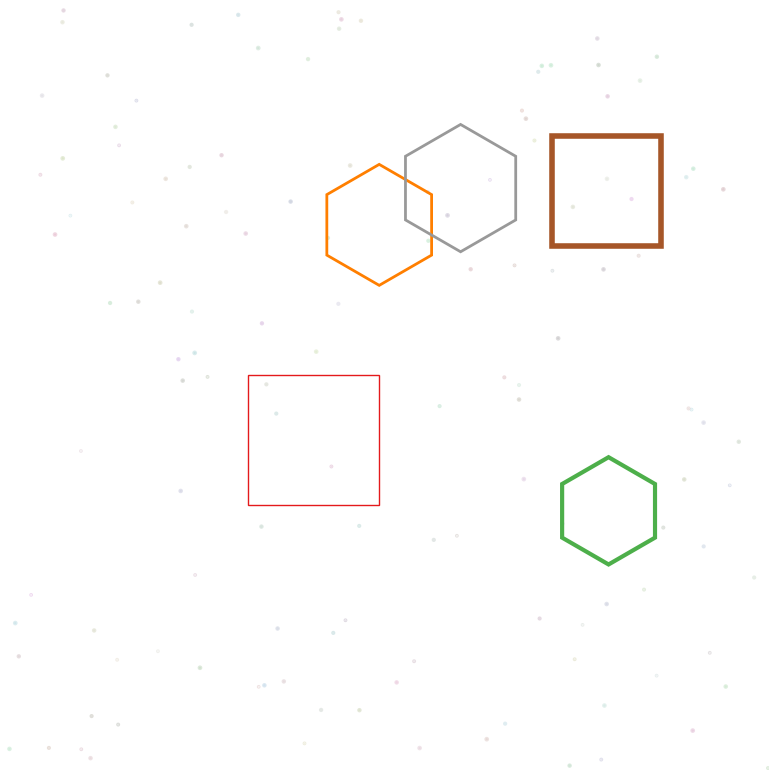[{"shape": "square", "thickness": 0.5, "radius": 0.42, "center": [0.407, 0.428]}, {"shape": "hexagon", "thickness": 1.5, "radius": 0.35, "center": [0.79, 0.337]}, {"shape": "hexagon", "thickness": 1, "radius": 0.39, "center": [0.492, 0.708]}, {"shape": "square", "thickness": 2, "radius": 0.36, "center": [0.788, 0.752]}, {"shape": "hexagon", "thickness": 1, "radius": 0.41, "center": [0.598, 0.756]}]